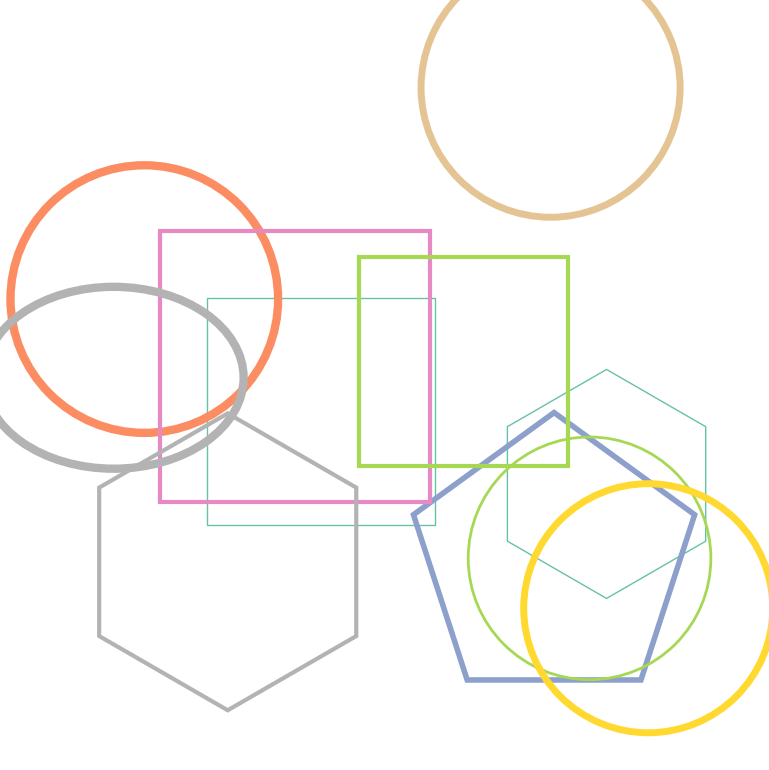[{"shape": "hexagon", "thickness": 0.5, "radius": 0.74, "center": [0.788, 0.372]}, {"shape": "square", "thickness": 0.5, "radius": 0.74, "center": [0.417, 0.466]}, {"shape": "circle", "thickness": 3, "radius": 0.87, "center": [0.187, 0.612]}, {"shape": "pentagon", "thickness": 2, "radius": 0.96, "center": [0.72, 0.272]}, {"shape": "square", "thickness": 1.5, "radius": 0.88, "center": [0.383, 0.524]}, {"shape": "square", "thickness": 1.5, "radius": 0.68, "center": [0.602, 0.53]}, {"shape": "circle", "thickness": 1, "radius": 0.79, "center": [0.766, 0.275]}, {"shape": "circle", "thickness": 2.5, "radius": 0.81, "center": [0.842, 0.21]}, {"shape": "circle", "thickness": 2.5, "radius": 0.84, "center": [0.715, 0.886]}, {"shape": "oval", "thickness": 3, "radius": 0.84, "center": [0.148, 0.509]}, {"shape": "hexagon", "thickness": 1.5, "radius": 0.96, "center": [0.296, 0.27]}]